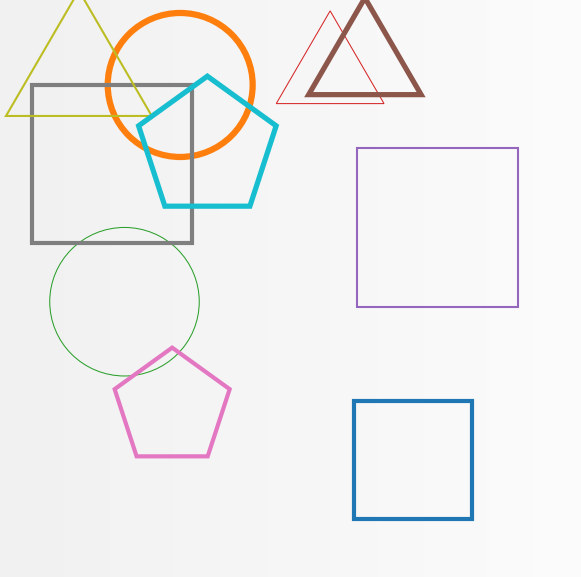[{"shape": "square", "thickness": 2, "radius": 0.51, "center": [0.711, 0.203]}, {"shape": "circle", "thickness": 3, "radius": 0.62, "center": [0.31, 0.852]}, {"shape": "circle", "thickness": 0.5, "radius": 0.64, "center": [0.214, 0.477]}, {"shape": "triangle", "thickness": 0.5, "radius": 0.54, "center": [0.568, 0.873]}, {"shape": "square", "thickness": 1, "radius": 0.69, "center": [0.753, 0.605]}, {"shape": "triangle", "thickness": 2.5, "radius": 0.56, "center": [0.628, 0.891]}, {"shape": "pentagon", "thickness": 2, "radius": 0.52, "center": [0.296, 0.293]}, {"shape": "square", "thickness": 2, "radius": 0.69, "center": [0.193, 0.715]}, {"shape": "triangle", "thickness": 1, "radius": 0.72, "center": [0.136, 0.871]}, {"shape": "pentagon", "thickness": 2.5, "radius": 0.62, "center": [0.357, 0.743]}]